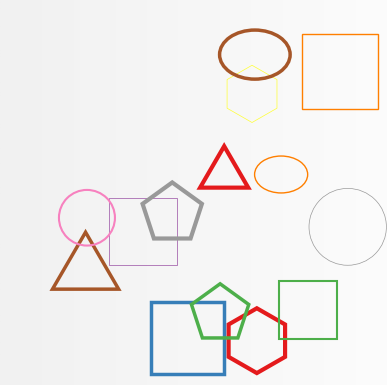[{"shape": "hexagon", "thickness": 3, "radius": 0.42, "center": [0.663, 0.115]}, {"shape": "triangle", "thickness": 3, "radius": 0.36, "center": [0.578, 0.548]}, {"shape": "square", "thickness": 2.5, "radius": 0.47, "center": [0.484, 0.122]}, {"shape": "square", "thickness": 1.5, "radius": 0.37, "center": [0.795, 0.195]}, {"shape": "pentagon", "thickness": 2.5, "radius": 0.39, "center": [0.568, 0.185]}, {"shape": "square", "thickness": 0.5, "radius": 0.44, "center": [0.369, 0.398]}, {"shape": "oval", "thickness": 1, "radius": 0.34, "center": [0.725, 0.547]}, {"shape": "square", "thickness": 1, "radius": 0.49, "center": [0.878, 0.815]}, {"shape": "hexagon", "thickness": 0.5, "radius": 0.37, "center": [0.65, 0.756]}, {"shape": "triangle", "thickness": 2.5, "radius": 0.49, "center": [0.221, 0.298]}, {"shape": "oval", "thickness": 2.5, "radius": 0.46, "center": [0.658, 0.858]}, {"shape": "circle", "thickness": 1.5, "radius": 0.36, "center": [0.224, 0.434]}, {"shape": "pentagon", "thickness": 3, "radius": 0.4, "center": [0.444, 0.446]}, {"shape": "circle", "thickness": 0.5, "radius": 0.5, "center": [0.897, 0.411]}]